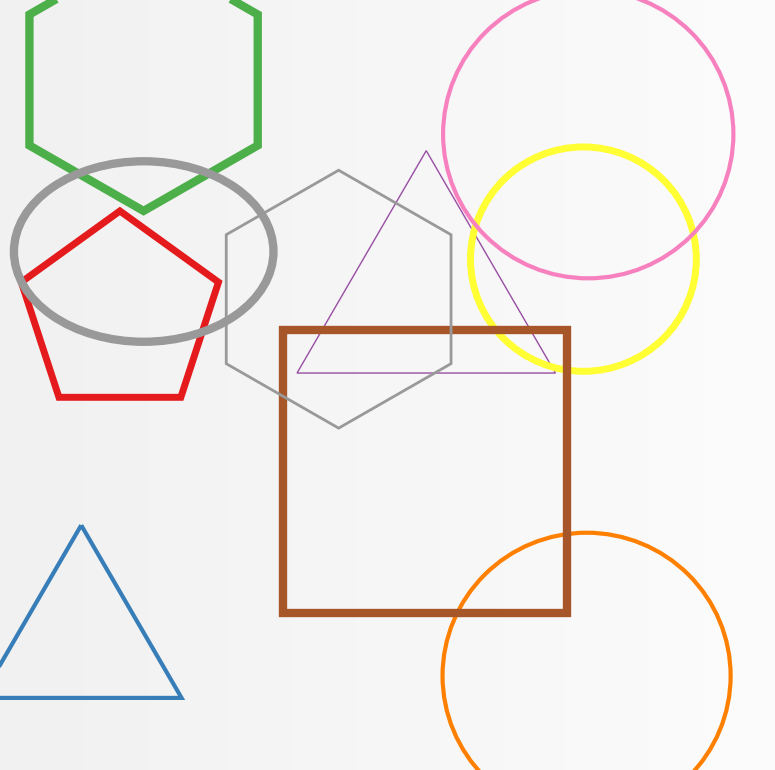[{"shape": "pentagon", "thickness": 2.5, "radius": 0.67, "center": [0.155, 0.592]}, {"shape": "triangle", "thickness": 1.5, "radius": 0.75, "center": [0.105, 0.168]}, {"shape": "hexagon", "thickness": 3, "radius": 0.85, "center": [0.185, 0.896]}, {"shape": "triangle", "thickness": 0.5, "radius": 0.96, "center": [0.55, 0.612]}, {"shape": "circle", "thickness": 1.5, "radius": 0.93, "center": [0.757, 0.122]}, {"shape": "circle", "thickness": 2.5, "radius": 0.73, "center": [0.753, 0.663]}, {"shape": "square", "thickness": 3, "radius": 0.92, "center": [0.548, 0.388]}, {"shape": "circle", "thickness": 1.5, "radius": 0.94, "center": [0.759, 0.826]}, {"shape": "oval", "thickness": 3, "radius": 0.84, "center": [0.185, 0.673]}, {"shape": "hexagon", "thickness": 1, "radius": 0.84, "center": [0.437, 0.611]}]